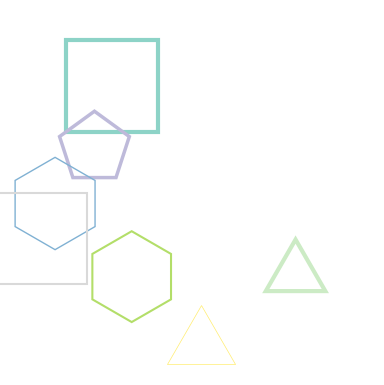[{"shape": "square", "thickness": 3, "radius": 0.6, "center": [0.291, 0.776]}, {"shape": "pentagon", "thickness": 2.5, "radius": 0.48, "center": [0.245, 0.616]}, {"shape": "hexagon", "thickness": 1, "radius": 0.6, "center": [0.143, 0.471]}, {"shape": "hexagon", "thickness": 1.5, "radius": 0.59, "center": [0.342, 0.281]}, {"shape": "square", "thickness": 1.5, "radius": 0.59, "center": [0.106, 0.381]}, {"shape": "triangle", "thickness": 3, "radius": 0.45, "center": [0.768, 0.289]}, {"shape": "triangle", "thickness": 0.5, "radius": 0.51, "center": [0.523, 0.104]}]